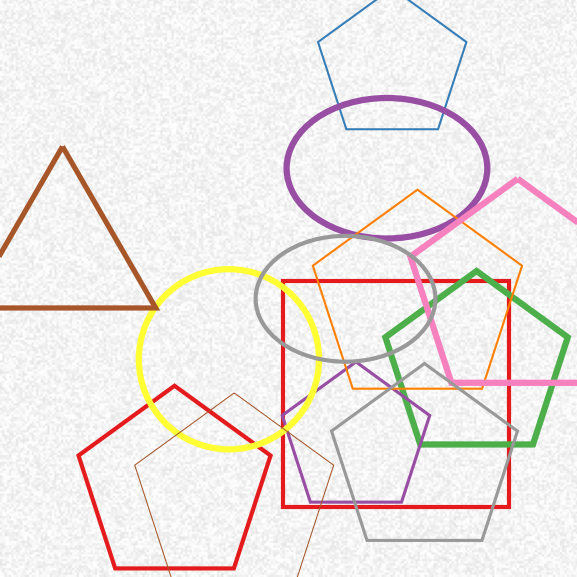[{"shape": "square", "thickness": 2, "radius": 0.98, "center": [0.685, 0.317]}, {"shape": "pentagon", "thickness": 2, "radius": 0.87, "center": [0.302, 0.156]}, {"shape": "pentagon", "thickness": 1, "radius": 0.68, "center": [0.679, 0.885]}, {"shape": "pentagon", "thickness": 3, "radius": 0.83, "center": [0.825, 0.364]}, {"shape": "pentagon", "thickness": 1.5, "radius": 0.67, "center": [0.616, 0.238]}, {"shape": "oval", "thickness": 3, "radius": 0.87, "center": [0.67, 0.708]}, {"shape": "pentagon", "thickness": 1, "radius": 0.95, "center": [0.723, 0.48]}, {"shape": "circle", "thickness": 3, "radius": 0.78, "center": [0.396, 0.377]}, {"shape": "pentagon", "thickness": 0.5, "radius": 0.91, "center": [0.406, 0.138]}, {"shape": "triangle", "thickness": 2.5, "radius": 0.93, "center": [0.108, 0.559]}, {"shape": "pentagon", "thickness": 3, "radius": 0.98, "center": [0.896, 0.494]}, {"shape": "oval", "thickness": 2, "radius": 0.78, "center": [0.598, 0.482]}, {"shape": "pentagon", "thickness": 1.5, "radius": 0.85, "center": [0.735, 0.2]}]